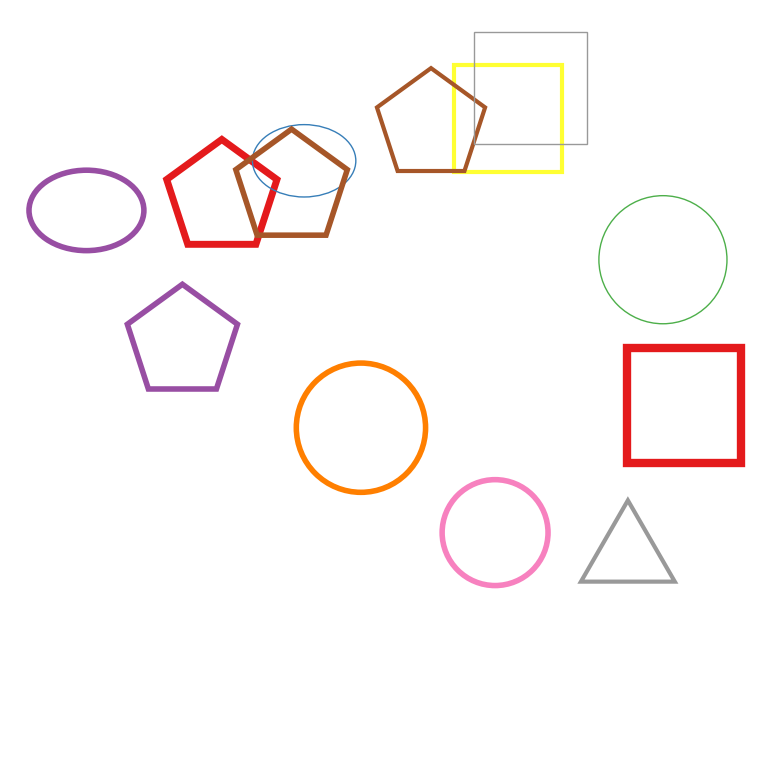[{"shape": "square", "thickness": 3, "radius": 0.37, "center": [0.888, 0.474]}, {"shape": "pentagon", "thickness": 2.5, "radius": 0.38, "center": [0.288, 0.744]}, {"shape": "oval", "thickness": 0.5, "radius": 0.34, "center": [0.395, 0.791]}, {"shape": "circle", "thickness": 0.5, "radius": 0.42, "center": [0.861, 0.663]}, {"shape": "oval", "thickness": 2, "radius": 0.37, "center": [0.112, 0.727]}, {"shape": "pentagon", "thickness": 2, "radius": 0.38, "center": [0.237, 0.556]}, {"shape": "circle", "thickness": 2, "radius": 0.42, "center": [0.469, 0.445]}, {"shape": "square", "thickness": 1.5, "radius": 0.35, "center": [0.66, 0.846]}, {"shape": "pentagon", "thickness": 1.5, "radius": 0.37, "center": [0.56, 0.838]}, {"shape": "pentagon", "thickness": 2, "radius": 0.38, "center": [0.379, 0.756]}, {"shape": "circle", "thickness": 2, "radius": 0.34, "center": [0.643, 0.308]}, {"shape": "triangle", "thickness": 1.5, "radius": 0.35, "center": [0.815, 0.28]}, {"shape": "square", "thickness": 0.5, "radius": 0.36, "center": [0.689, 0.885]}]